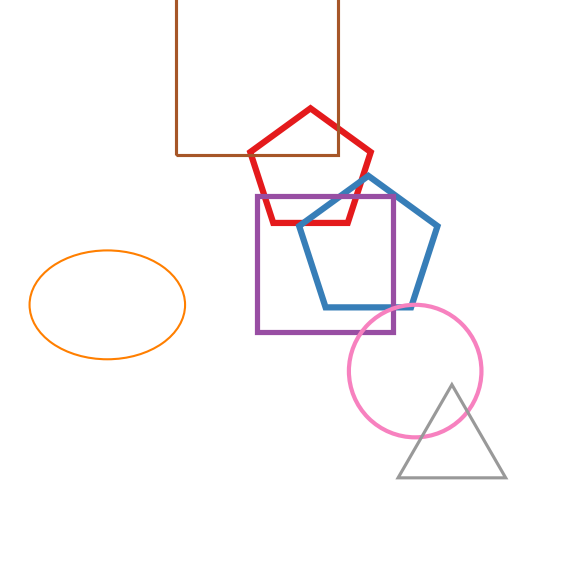[{"shape": "pentagon", "thickness": 3, "radius": 0.55, "center": [0.538, 0.702]}, {"shape": "pentagon", "thickness": 3, "radius": 0.63, "center": [0.638, 0.569]}, {"shape": "square", "thickness": 2.5, "radius": 0.59, "center": [0.563, 0.542]}, {"shape": "oval", "thickness": 1, "radius": 0.67, "center": [0.186, 0.471]}, {"shape": "square", "thickness": 1.5, "radius": 0.7, "center": [0.445, 0.87]}, {"shape": "circle", "thickness": 2, "radius": 0.57, "center": [0.719, 0.357]}, {"shape": "triangle", "thickness": 1.5, "radius": 0.54, "center": [0.782, 0.226]}]